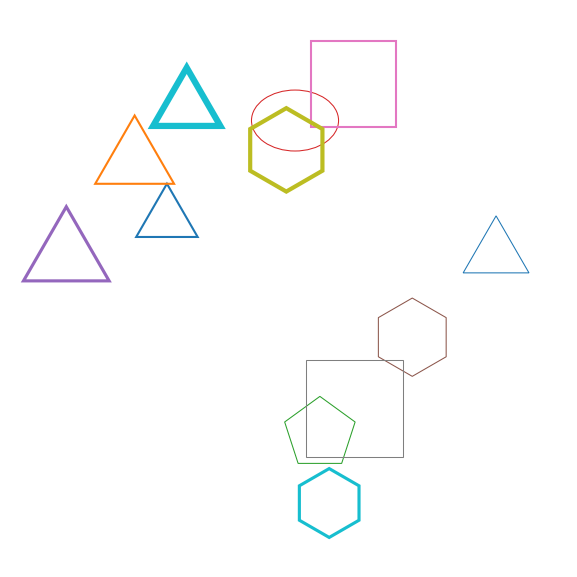[{"shape": "triangle", "thickness": 1, "radius": 0.31, "center": [0.289, 0.62]}, {"shape": "triangle", "thickness": 0.5, "radius": 0.33, "center": [0.859, 0.56]}, {"shape": "triangle", "thickness": 1, "radius": 0.39, "center": [0.233, 0.72]}, {"shape": "pentagon", "thickness": 0.5, "radius": 0.32, "center": [0.554, 0.249]}, {"shape": "oval", "thickness": 0.5, "radius": 0.38, "center": [0.511, 0.79]}, {"shape": "triangle", "thickness": 1.5, "radius": 0.43, "center": [0.115, 0.556]}, {"shape": "hexagon", "thickness": 0.5, "radius": 0.34, "center": [0.714, 0.415]}, {"shape": "square", "thickness": 1, "radius": 0.37, "center": [0.612, 0.854]}, {"shape": "square", "thickness": 0.5, "radius": 0.42, "center": [0.614, 0.292]}, {"shape": "hexagon", "thickness": 2, "radius": 0.36, "center": [0.496, 0.74]}, {"shape": "hexagon", "thickness": 1.5, "radius": 0.3, "center": [0.57, 0.128]}, {"shape": "triangle", "thickness": 3, "radius": 0.34, "center": [0.323, 0.815]}]